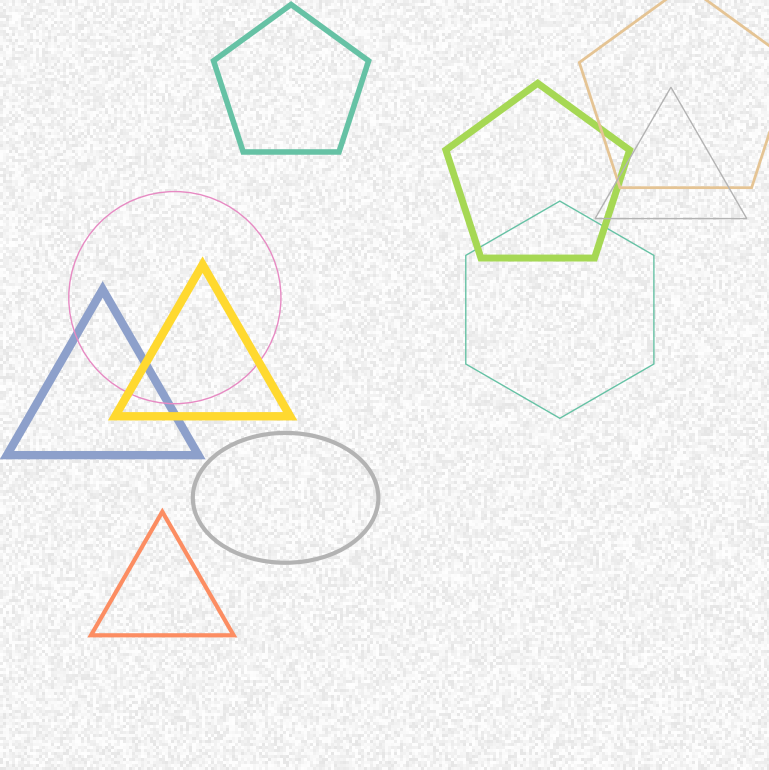[{"shape": "pentagon", "thickness": 2, "radius": 0.53, "center": [0.378, 0.888]}, {"shape": "hexagon", "thickness": 0.5, "radius": 0.71, "center": [0.727, 0.598]}, {"shape": "triangle", "thickness": 1.5, "radius": 0.53, "center": [0.211, 0.228]}, {"shape": "triangle", "thickness": 3, "radius": 0.72, "center": [0.133, 0.481]}, {"shape": "circle", "thickness": 0.5, "radius": 0.69, "center": [0.227, 0.613]}, {"shape": "pentagon", "thickness": 2.5, "radius": 0.63, "center": [0.698, 0.766]}, {"shape": "triangle", "thickness": 3, "radius": 0.66, "center": [0.263, 0.525]}, {"shape": "pentagon", "thickness": 1, "radius": 0.73, "center": [0.891, 0.874]}, {"shape": "oval", "thickness": 1.5, "radius": 0.6, "center": [0.371, 0.353]}, {"shape": "triangle", "thickness": 0.5, "radius": 0.57, "center": [0.871, 0.773]}]